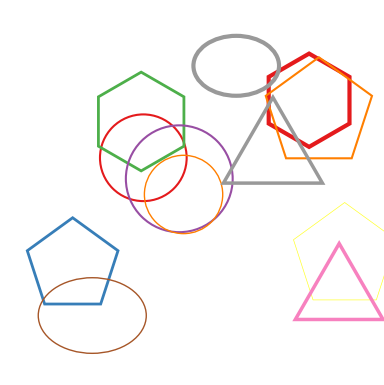[{"shape": "hexagon", "thickness": 3, "radius": 0.61, "center": [0.803, 0.74]}, {"shape": "circle", "thickness": 1.5, "radius": 0.56, "center": [0.372, 0.59]}, {"shape": "pentagon", "thickness": 2, "radius": 0.62, "center": [0.189, 0.311]}, {"shape": "hexagon", "thickness": 2, "radius": 0.64, "center": [0.367, 0.684]}, {"shape": "circle", "thickness": 1.5, "radius": 0.69, "center": [0.466, 0.536]}, {"shape": "pentagon", "thickness": 1.5, "radius": 0.73, "center": [0.828, 0.706]}, {"shape": "circle", "thickness": 1, "radius": 0.51, "center": [0.477, 0.495]}, {"shape": "pentagon", "thickness": 0.5, "radius": 0.7, "center": [0.895, 0.334]}, {"shape": "oval", "thickness": 1, "radius": 0.7, "center": [0.24, 0.18]}, {"shape": "triangle", "thickness": 2.5, "radius": 0.66, "center": [0.881, 0.236]}, {"shape": "triangle", "thickness": 2.5, "radius": 0.74, "center": [0.709, 0.599]}, {"shape": "oval", "thickness": 3, "radius": 0.56, "center": [0.614, 0.829]}]